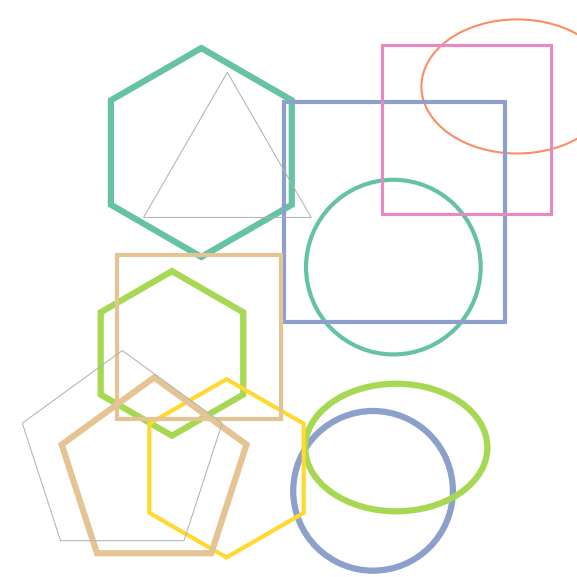[{"shape": "circle", "thickness": 2, "radius": 0.76, "center": [0.681, 0.537]}, {"shape": "hexagon", "thickness": 3, "radius": 0.9, "center": [0.349, 0.735]}, {"shape": "oval", "thickness": 1, "radius": 0.83, "center": [0.896, 0.849]}, {"shape": "square", "thickness": 2, "radius": 0.95, "center": [0.683, 0.632]}, {"shape": "circle", "thickness": 3, "radius": 0.69, "center": [0.646, 0.149]}, {"shape": "square", "thickness": 1.5, "radius": 0.73, "center": [0.808, 0.775]}, {"shape": "oval", "thickness": 3, "radius": 0.79, "center": [0.686, 0.224]}, {"shape": "hexagon", "thickness": 3, "radius": 0.71, "center": [0.298, 0.387]}, {"shape": "hexagon", "thickness": 2, "radius": 0.77, "center": [0.392, 0.188]}, {"shape": "square", "thickness": 2, "radius": 0.71, "center": [0.344, 0.416]}, {"shape": "pentagon", "thickness": 3, "radius": 0.84, "center": [0.267, 0.177]}, {"shape": "pentagon", "thickness": 0.5, "radius": 0.91, "center": [0.212, 0.21]}, {"shape": "triangle", "thickness": 0.5, "radius": 0.84, "center": [0.394, 0.706]}]